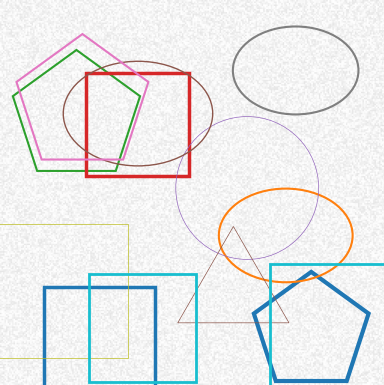[{"shape": "pentagon", "thickness": 3, "radius": 0.78, "center": [0.808, 0.137]}, {"shape": "square", "thickness": 2.5, "radius": 0.72, "center": [0.259, 0.111]}, {"shape": "oval", "thickness": 1.5, "radius": 0.87, "center": [0.742, 0.388]}, {"shape": "pentagon", "thickness": 1.5, "radius": 0.87, "center": [0.199, 0.697]}, {"shape": "square", "thickness": 2.5, "radius": 0.67, "center": [0.357, 0.676]}, {"shape": "circle", "thickness": 0.5, "radius": 0.93, "center": [0.642, 0.512]}, {"shape": "triangle", "thickness": 0.5, "radius": 0.83, "center": [0.606, 0.245]}, {"shape": "oval", "thickness": 1, "radius": 0.97, "center": [0.358, 0.705]}, {"shape": "pentagon", "thickness": 1.5, "radius": 0.9, "center": [0.214, 0.731]}, {"shape": "oval", "thickness": 1.5, "radius": 0.82, "center": [0.768, 0.817]}, {"shape": "square", "thickness": 0.5, "radius": 0.87, "center": [0.158, 0.244]}, {"shape": "square", "thickness": 2, "radius": 0.7, "center": [0.37, 0.147]}, {"shape": "square", "thickness": 2, "radius": 0.92, "center": [0.886, 0.128]}]